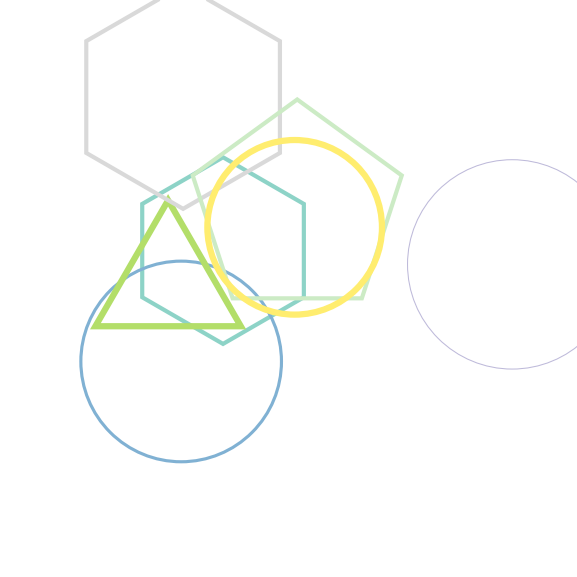[{"shape": "hexagon", "thickness": 2, "radius": 0.81, "center": [0.386, 0.565]}, {"shape": "circle", "thickness": 0.5, "radius": 0.91, "center": [0.887, 0.541]}, {"shape": "circle", "thickness": 1.5, "radius": 0.87, "center": [0.314, 0.373]}, {"shape": "triangle", "thickness": 3, "radius": 0.73, "center": [0.291, 0.507]}, {"shape": "hexagon", "thickness": 2, "radius": 0.97, "center": [0.317, 0.831]}, {"shape": "pentagon", "thickness": 2, "radius": 0.95, "center": [0.515, 0.637]}, {"shape": "circle", "thickness": 3, "radius": 0.76, "center": [0.51, 0.606]}]